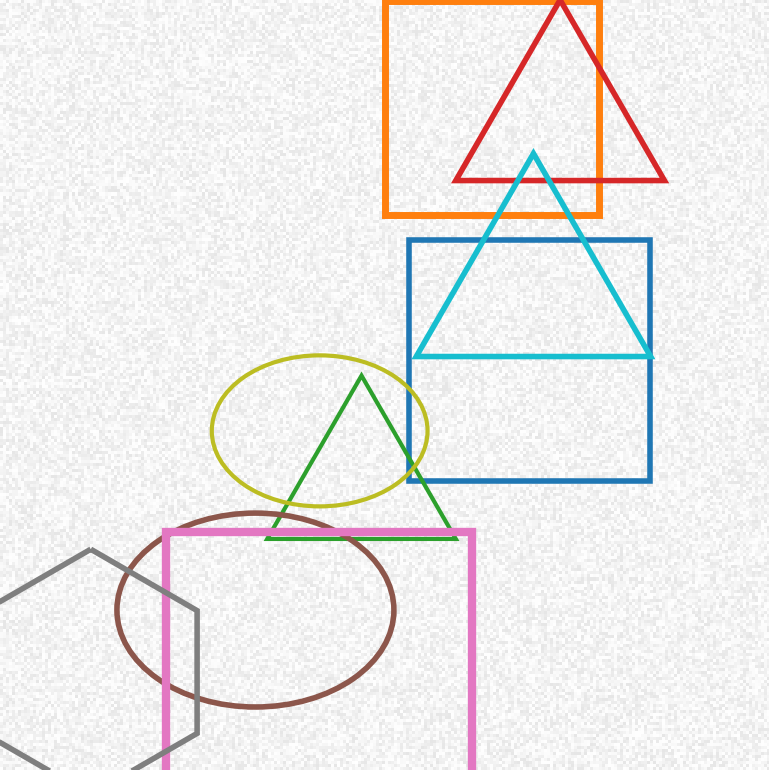[{"shape": "square", "thickness": 2, "radius": 0.78, "center": [0.688, 0.531]}, {"shape": "square", "thickness": 2.5, "radius": 0.69, "center": [0.639, 0.86]}, {"shape": "triangle", "thickness": 1.5, "radius": 0.71, "center": [0.47, 0.371]}, {"shape": "triangle", "thickness": 2, "radius": 0.78, "center": [0.727, 0.844]}, {"shape": "oval", "thickness": 2, "radius": 0.9, "center": [0.332, 0.208]}, {"shape": "square", "thickness": 3, "radius": 0.99, "center": [0.415, 0.11]}, {"shape": "hexagon", "thickness": 2, "radius": 0.8, "center": [0.118, 0.127]}, {"shape": "oval", "thickness": 1.5, "radius": 0.7, "center": [0.415, 0.44]}, {"shape": "triangle", "thickness": 2, "radius": 0.88, "center": [0.693, 0.625]}]